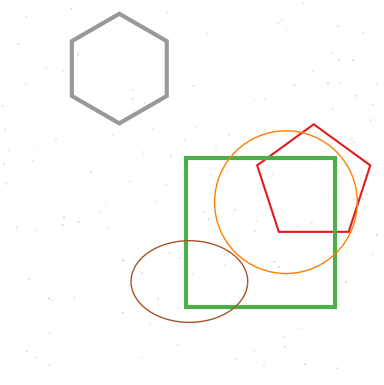[{"shape": "pentagon", "thickness": 1.5, "radius": 0.77, "center": [0.815, 0.523]}, {"shape": "square", "thickness": 3, "radius": 0.97, "center": [0.677, 0.395]}, {"shape": "circle", "thickness": 1, "radius": 0.93, "center": [0.743, 0.475]}, {"shape": "oval", "thickness": 1, "radius": 0.76, "center": [0.492, 0.269]}, {"shape": "hexagon", "thickness": 3, "radius": 0.71, "center": [0.31, 0.822]}]